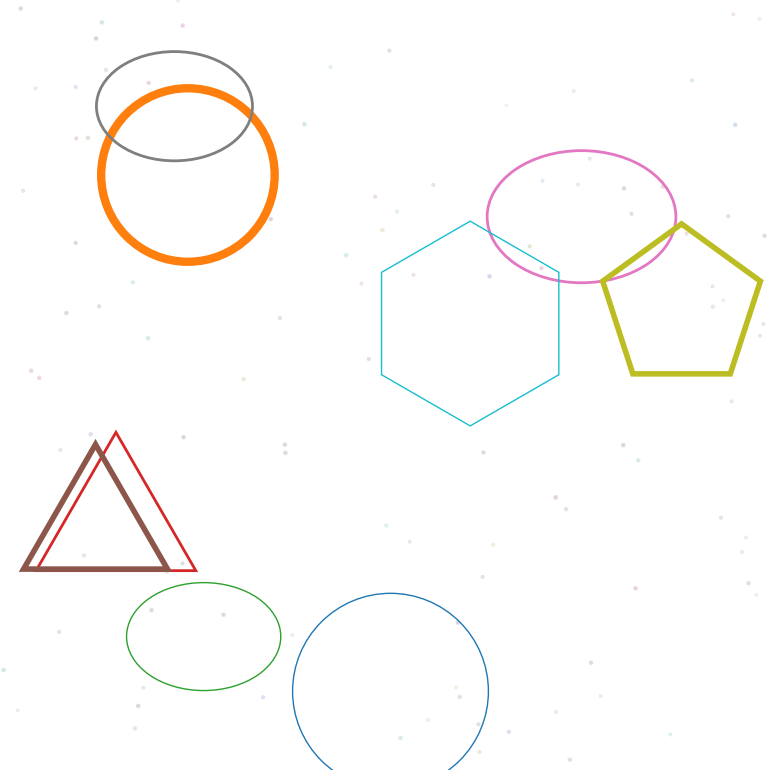[{"shape": "circle", "thickness": 0.5, "radius": 0.64, "center": [0.507, 0.102]}, {"shape": "circle", "thickness": 3, "radius": 0.56, "center": [0.244, 0.773]}, {"shape": "oval", "thickness": 0.5, "radius": 0.5, "center": [0.265, 0.173]}, {"shape": "triangle", "thickness": 1, "radius": 0.6, "center": [0.151, 0.319]}, {"shape": "triangle", "thickness": 2, "radius": 0.54, "center": [0.124, 0.315]}, {"shape": "oval", "thickness": 1, "radius": 0.61, "center": [0.755, 0.719]}, {"shape": "oval", "thickness": 1, "radius": 0.51, "center": [0.227, 0.862]}, {"shape": "pentagon", "thickness": 2, "radius": 0.54, "center": [0.885, 0.602]}, {"shape": "hexagon", "thickness": 0.5, "radius": 0.66, "center": [0.611, 0.58]}]